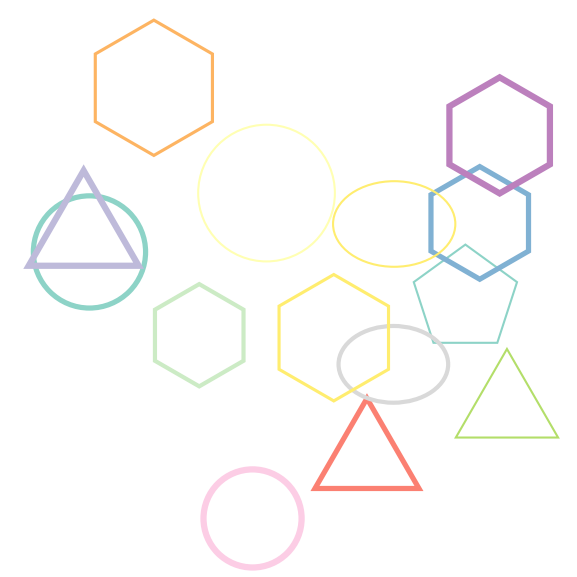[{"shape": "pentagon", "thickness": 1, "radius": 0.47, "center": [0.806, 0.482]}, {"shape": "circle", "thickness": 2.5, "radius": 0.49, "center": [0.155, 0.563]}, {"shape": "circle", "thickness": 1, "radius": 0.59, "center": [0.462, 0.665]}, {"shape": "triangle", "thickness": 3, "radius": 0.55, "center": [0.145, 0.594]}, {"shape": "triangle", "thickness": 2.5, "radius": 0.52, "center": [0.635, 0.205]}, {"shape": "hexagon", "thickness": 2.5, "radius": 0.49, "center": [0.831, 0.613]}, {"shape": "hexagon", "thickness": 1.5, "radius": 0.59, "center": [0.266, 0.847]}, {"shape": "triangle", "thickness": 1, "radius": 0.51, "center": [0.878, 0.293]}, {"shape": "circle", "thickness": 3, "radius": 0.42, "center": [0.437, 0.101]}, {"shape": "oval", "thickness": 2, "radius": 0.47, "center": [0.681, 0.368]}, {"shape": "hexagon", "thickness": 3, "radius": 0.5, "center": [0.865, 0.765]}, {"shape": "hexagon", "thickness": 2, "radius": 0.44, "center": [0.345, 0.419]}, {"shape": "hexagon", "thickness": 1.5, "radius": 0.55, "center": [0.578, 0.414]}, {"shape": "oval", "thickness": 1, "radius": 0.53, "center": [0.683, 0.611]}]